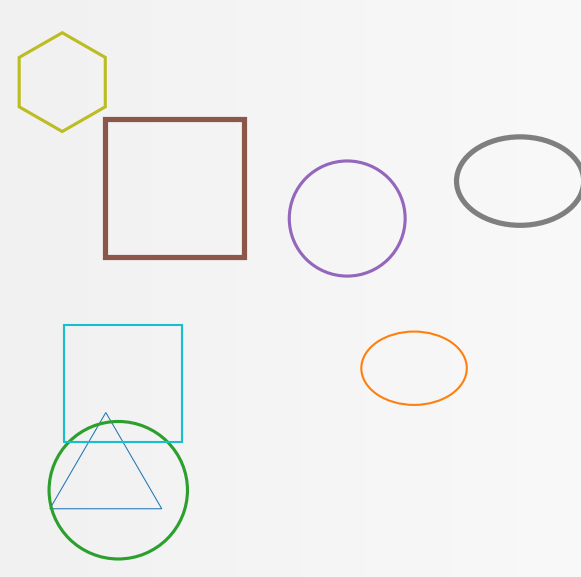[{"shape": "triangle", "thickness": 0.5, "radius": 0.56, "center": [0.182, 0.174]}, {"shape": "oval", "thickness": 1, "radius": 0.45, "center": [0.712, 0.361]}, {"shape": "circle", "thickness": 1.5, "radius": 0.6, "center": [0.203, 0.15]}, {"shape": "circle", "thickness": 1.5, "radius": 0.5, "center": [0.597, 0.621]}, {"shape": "square", "thickness": 2.5, "radius": 0.6, "center": [0.3, 0.673]}, {"shape": "oval", "thickness": 2.5, "radius": 0.55, "center": [0.895, 0.686]}, {"shape": "hexagon", "thickness": 1.5, "radius": 0.43, "center": [0.107, 0.857]}, {"shape": "square", "thickness": 1, "radius": 0.51, "center": [0.212, 0.335]}]